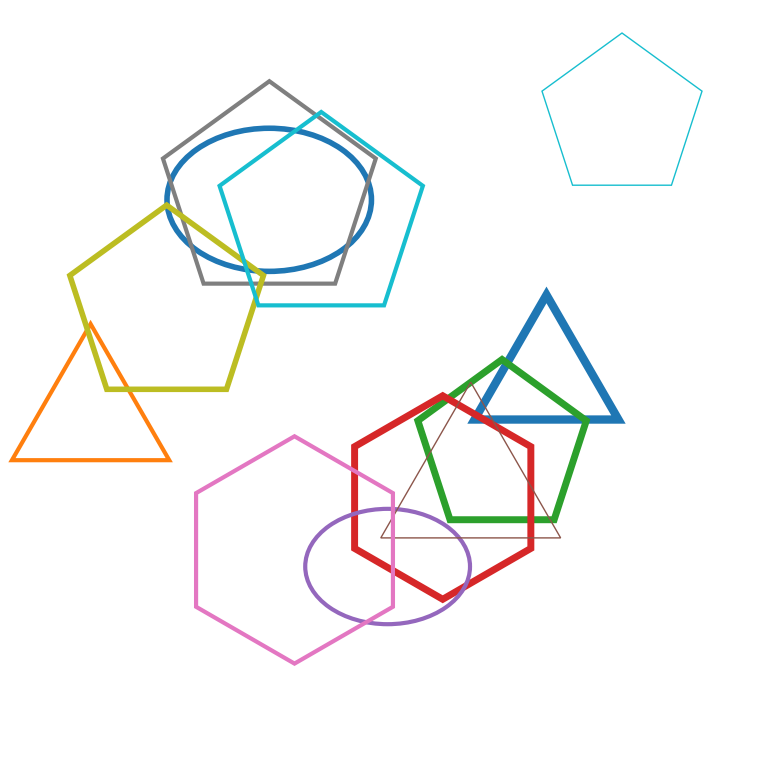[{"shape": "triangle", "thickness": 3, "radius": 0.54, "center": [0.71, 0.509]}, {"shape": "oval", "thickness": 2, "radius": 0.66, "center": [0.35, 0.741]}, {"shape": "triangle", "thickness": 1.5, "radius": 0.59, "center": [0.118, 0.461]}, {"shape": "pentagon", "thickness": 2.5, "radius": 0.58, "center": [0.652, 0.418]}, {"shape": "hexagon", "thickness": 2.5, "radius": 0.66, "center": [0.575, 0.354]}, {"shape": "oval", "thickness": 1.5, "radius": 0.54, "center": [0.503, 0.264]}, {"shape": "triangle", "thickness": 0.5, "radius": 0.67, "center": [0.611, 0.369]}, {"shape": "hexagon", "thickness": 1.5, "radius": 0.74, "center": [0.382, 0.286]}, {"shape": "pentagon", "thickness": 1.5, "radius": 0.73, "center": [0.35, 0.749]}, {"shape": "pentagon", "thickness": 2, "radius": 0.66, "center": [0.216, 0.601]}, {"shape": "pentagon", "thickness": 0.5, "radius": 0.55, "center": [0.808, 0.848]}, {"shape": "pentagon", "thickness": 1.5, "radius": 0.69, "center": [0.417, 0.716]}]